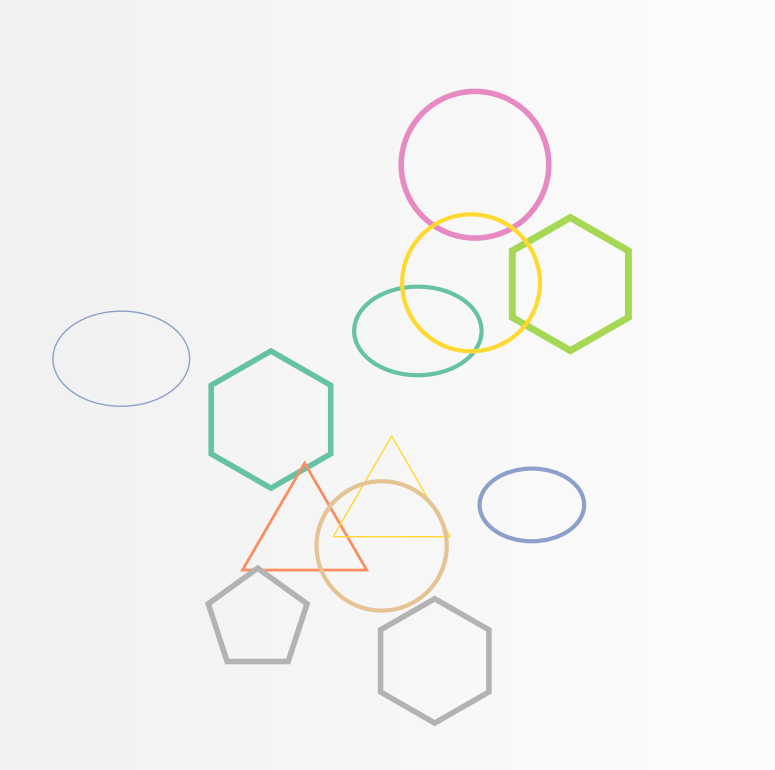[{"shape": "hexagon", "thickness": 2, "radius": 0.45, "center": [0.35, 0.455]}, {"shape": "oval", "thickness": 1.5, "radius": 0.41, "center": [0.539, 0.57]}, {"shape": "triangle", "thickness": 1, "radius": 0.46, "center": [0.393, 0.306]}, {"shape": "oval", "thickness": 1.5, "radius": 0.34, "center": [0.686, 0.344]}, {"shape": "oval", "thickness": 0.5, "radius": 0.44, "center": [0.156, 0.534]}, {"shape": "circle", "thickness": 2, "radius": 0.48, "center": [0.613, 0.786]}, {"shape": "hexagon", "thickness": 2.5, "radius": 0.43, "center": [0.736, 0.631]}, {"shape": "circle", "thickness": 1.5, "radius": 0.44, "center": [0.608, 0.633]}, {"shape": "triangle", "thickness": 0.5, "radius": 0.44, "center": [0.505, 0.347]}, {"shape": "circle", "thickness": 1.5, "radius": 0.42, "center": [0.492, 0.291]}, {"shape": "pentagon", "thickness": 2, "radius": 0.33, "center": [0.332, 0.195]}, {"shape": "hexagon", "thickness": 2, "radius": 0.4, "center": [0.561, 0.142]}]